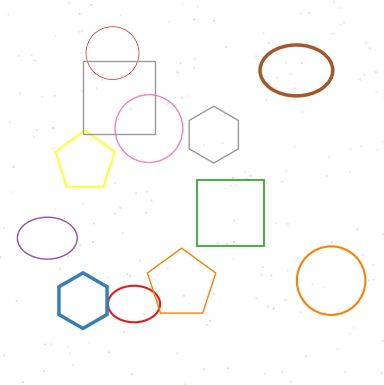[{"shape": "circle", "thickness": 0.5, "radius": 0.34, "center": [0.292, 0.862]}, {"shape": "oval", "thickness": 1.5, "radius": 0.34, "center": [0.348, 0.21]}, {"shape": "hexagon", "thickness": 2.5, "radius": 0.36, "center": [0.216, 0.219]}, {"shape": "square", "thickness": 1.5, "radius": 0.43, "center": [0.599, 0.447]}, {"shape": "oval", "thickness": 1, "radius": 0.39, "center": [0.123, 0.381]}, {"shape": "pentagon", "thickness": 1, "radius": 0.47, "center": [0.472, 0.262]}, {"shape": "circle", "thickness": 1.5, "radius": 0.45, "center": [0.86, 0.271]}, {"shape": "pentagon", "thickness": 1.5, "radius": 0.41, "center": [0.221, 0.58]}, {"shape": "oval", "thickness": 2.5, "radius": 0.47, "center": [0.77, 0.817]}, {"shape": "circle", "thickness": 1, "radius": 0.44, "center": [0.387, 0.666]}, {"shape": "square", "thickness": 1, "radius": 0.47, "center": [0.309, 0.747]}, {"shape": "hexagon", "thickness": 1, "radius": 0.37, "center": [0.555, 0.65]}]